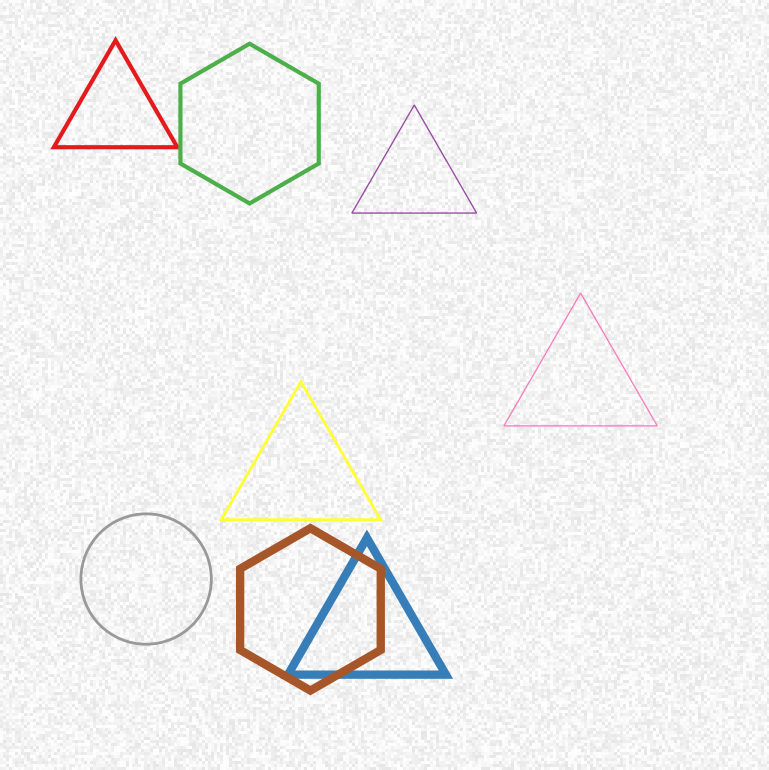[{"shape": "triangle", "thickness": 1.5, "radius": 0.46, "center": [0.15, 0.855]}, {"shape": "triangle", "thickness": 3, "radius": 0.59, "center": [0.477, 0.183]}, {"shape": "hexagon", "thickness": 1.5, "radius": 0.52, "center": [0.324, 0.839]}, {"shape": "triangle", "thickness": 0.5, "radius": 0.47, "center": [0.538, 0.77]}, {"shape": "triangle", "thickness": 1, "radius": 0.6, "center": [0.391, 0.385]}, {"shape": "hexagon", "thickness": 3, "radius": 0.53, "center": [0.403, 0.209]}, {"shape": "triangle", "thickness": 0.5, "radius": 0.57, "center": [0.754, 0.504]}, {"shape": "circle", "thickness": 1, "radius": 0.42, "center": [0.19, 0.248]}]